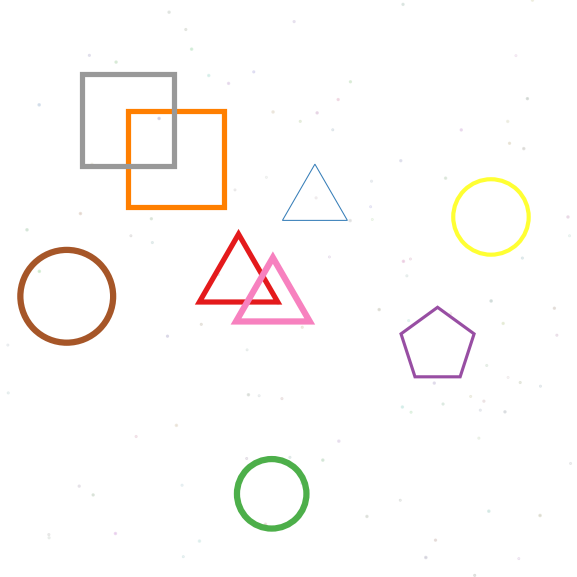[{"shape": "triangle", "thickness": 2.5, "radius": 0.39, "center": [0.413, 0.515]}, {"shape": "triangle", "thickness": 0.5, "radius": 0.32, "center": [0.545, 0.65]}, {"shape": "circle", "thickness": 3, "radius": 0.3, "center": [0.47, 0.144]}, {"shape": "pentagon", "thickness": 1.5, "radius": 0.33, "center": [0.758, 0.4]}, {"shape": "square", "thickness": 2.5, "radius": 0.41, "center": [0.304, 0.724]}, {"shape": "circle", "thickness": 2, "radius": 0.33, "center": [0.85, 0.623]}, {"shape": "circle", "thickness": 3, "radius": 0.4, "center": [0.116, 0.486]}, {"shape": "triangle", "thickness": 3, "radius": 0.37, "center": [0.473, 0.479]}, {"shape": "square", "thickness": 2.5, "radius": 0.4, "center": [0.221, 0.791]}]